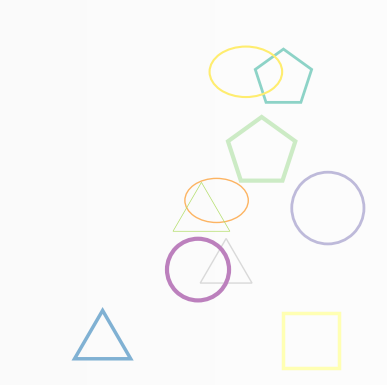[{"shape": "pentagon", "thickness": 2, "radius": 0.38, "center": [0.731, 0.796]}, {"shape": "square", "thickness": 2.5, "radius": 0.36, "center": [0.803, 0.116]}, {"shape": "circle", "thickness": 2, "radius": 0.47, "center": [0.846, 0.46]}, {"shape": "triangle", "thickness": 2.5, "radius": 0.42, "center": [0.265, 0.11]}, {"shape": "oval", "thickness": 1, "radius": 0.41, "center": [0.559, 0.479]}, {"shape": "triangle", "thickness": 0.5, "radius": 0.42, "center": [0.52, 0.442]}, {"shape": "triangle", "thickness": 1, "radius": 0.39, "center": [0.584, 0.303]}, {"shape": "circle", "thickness": 3, "radius": 0.4, "center": [0.511, 0.3]}, {"shape": "pentagon", "thickness": 3, "radius": 0.46, "center": [0.675, 0.605]}, {"shape": "oval", "thickness": 1.5, "radius": 0.47, "center": [0.634, 0.813]}]